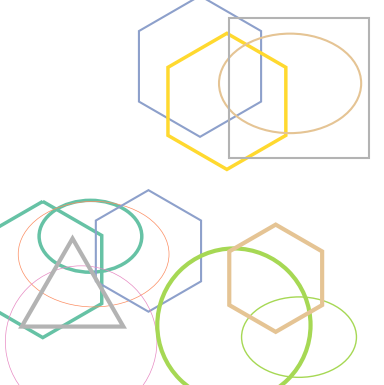[{"shape": "hexagon", "thickness": 2.5, "radius": 0.88, "center": [0.111, 0.3]}, {"shape": "oval", "thickness": 2.5, "radius": 0.67, "center": [0.235, 0.386]}, {"shape": "oval", "thickness": 0.5, "radius": 0.98, "center": [0.243, 0.34]}, {"shape": "hexagon", "thickness": 1.5, "radius": 0.92, "center": [0.52, 0.828]}, {"shape": "hexagon", "thickness": 1.5, "radius": 0.79, "center": [0.386, 0.348]}, {"shape": "circle", "thickness": 0.5, "radius": 0.98, "center": [0.211, 0.113]}, {"shape": "circle", "thickness": 3, "radius": 1.0, "center": [0.608, 0.156]}, {"shape": "oval", "thickness": 1, "radius": 0.75, "center": [0.777, 0.124]}, {"shape": "hexagon", "thickness": 2.5, "radius": 0.88, "center": [0.589, 0.737]}, {"shape": "oval", "thickness": 1.5, "radius": 0.92, "center": [0.753, 0.783]}, {"shape": "hexagon", "thickness": 3, "radius": 0.7, "center": [0.716, 0.277]}, {"shape": "triangle", "thickness": 3, "radius": 0.76, "center": [0.188, 0.228]}, {"shape": "square", "thickness": 1.5, "radius": 0.91, "center": [0.776, 0.771]}]